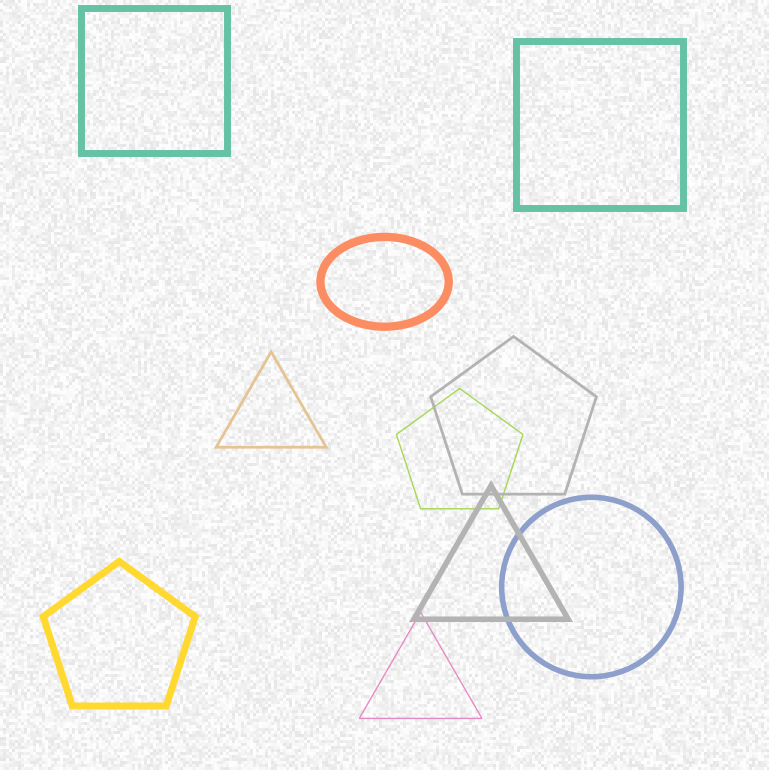[{"shape": "square", "thickness": 2.5, "radius": 0.54, "center": [0.779, 0.838]}, {"shape": "square", "thickness": 2.5, "radius": 0.47, "center": [0.2, 0.896]}, {"shape": "oval", "thickness": 3, "radius": 0.42, "center": [0.499, 0.634]}, {"shape": "circle", "thickness": 2, "radius": 0.58, "center": [0.768, 0.238]}, {"shape": "triangle", "thickness": 0.5, "radius": 0.46, "center": [0.546, 0.113]}, {"shape": "pentagon", "thickness": 0.5, "radius": 0.43, "center": [0.597, 0.409]}, {"shape": "pentagon", "thickness": 2.5, "radius": 0.52, "center": [0.155, 0.167]}, {"shape": "triangle", "thickness": 1, "radius": 0.41, "center": [0.352, 0.46]}, {"shape": "triangle", "thickness": 2, "radius": 0.58, "center": [0.638, 0.254]}, {"shape": "pentagon", "thickness": 1, "radius": 0.57, "center": [0.667, 0.45]}]